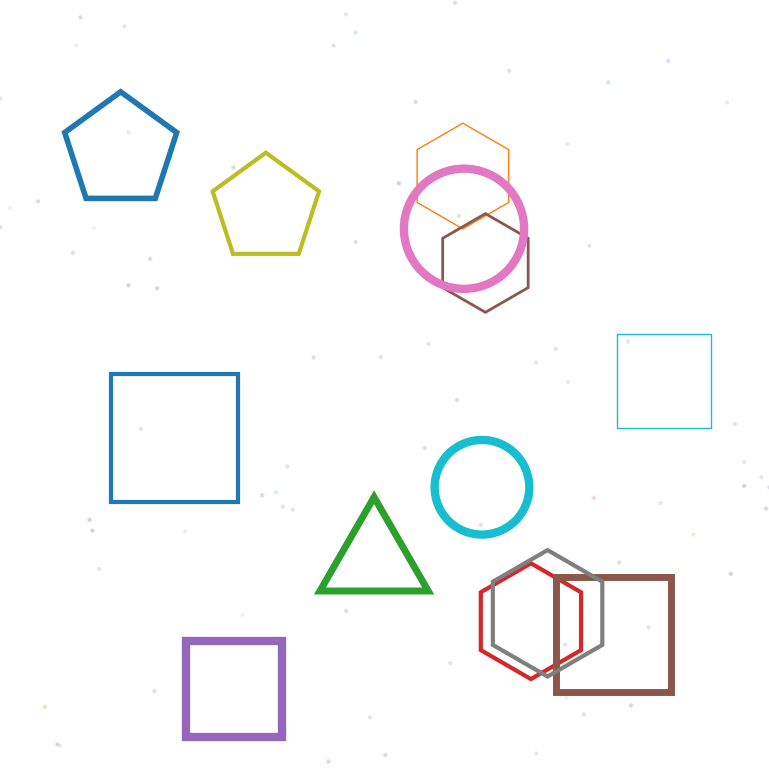[{"shape": "pentagon", "thickness": 2, "radius": 0.38, "center": [0.157, 0.804]}, {"shape": "square", "thickness": 1.5, "radius": 0.41, "center": [0.227, 0.431]}, {"shape": "hexagon", "thickness": 0.5, "radius": 0.34, "center": [0.601, 0.771]}, {"shape": "triangle", "thickness": 2.5, "radius": 0.41, "center": [0.486, 0.273]}, {"shape": "hexagon", "thickness": 1.5, "radius": 0.38, "center": [0.689, 0.193]}, {"shape": "square", "thickness": 3, "radius": 0.31, "center": [0.304, 0.105]}, {"shape": "square", "thickness": 2.5, "radius": 0.37, "center": [0.797, 0.176]}, {"shape": "hexagon", "thickness": 1, "radius": 0.32, "center": [0.63, 0.658]}, {"shape": "circle", "thickness": 3, "radius": 0.39, "center": [0.603, 0.703]}, {"shape": "hexagon", "thickness": 1.5, "radius": 0.41, "center": [0.711, 0.203]}, {"shape": "pentagon", "thickness": 1.5, "radius": 0.36, "center": [0.345, 0.729]}, {"shape": "square", "thickness": 0.5, "radius": 0.3, "center": [0.862, 0.505]}, {"shape": "circle", "thickness": 3, "radius": 0.31, "center": [0.626, 0.367]}]